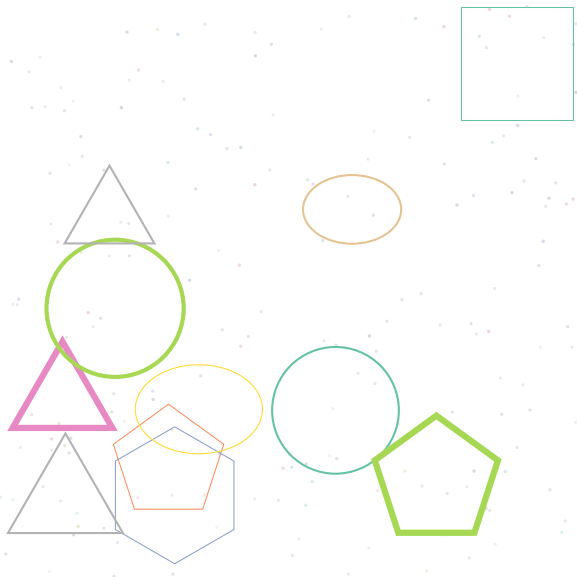[{"shape": "square", "thickness": 0.5, "radius": 0.49, "center": [0.895, 0.889]}, {"shape": "circle", "thickness": 1, "radius": 0.55, "center": [0.581, 0.289]}, {"shape": "pentagon", "thickness": 0.5, "radius": 0.5, "center": [0.292, 0.199]}, {"shape": "hexagon", "thickness": 0.5, "radius": 0.59, "center": [0.302, 0.141]}, {"shape": "triangle", "thickness": 3, "radius": 0.5, "center": [0.108, 0.308]}, {"shape": "pentagon", "thickness": 3, "radius": 0.56, "center": [0.756, 0.167]}, {"shape": "circle", "thickness": 2, "radius": 0.59, "center": [0.199, 0.465]}, {"shape": "oval", "thickness": 0.5, "radius": 0.55, "center": [0.344, 0.29]}, {"shape": "oval", "thickness": 1, "radius": 0.42, "center": [0.61, 0.637]}, {"shape": "triangle", "thickness": 1, "radius": 0.57, "center": [0.113, 0.134]}, {"shape": "triangle", "thickness": 1, "radius": 0.45, "center": [0.19, 0.623]}]